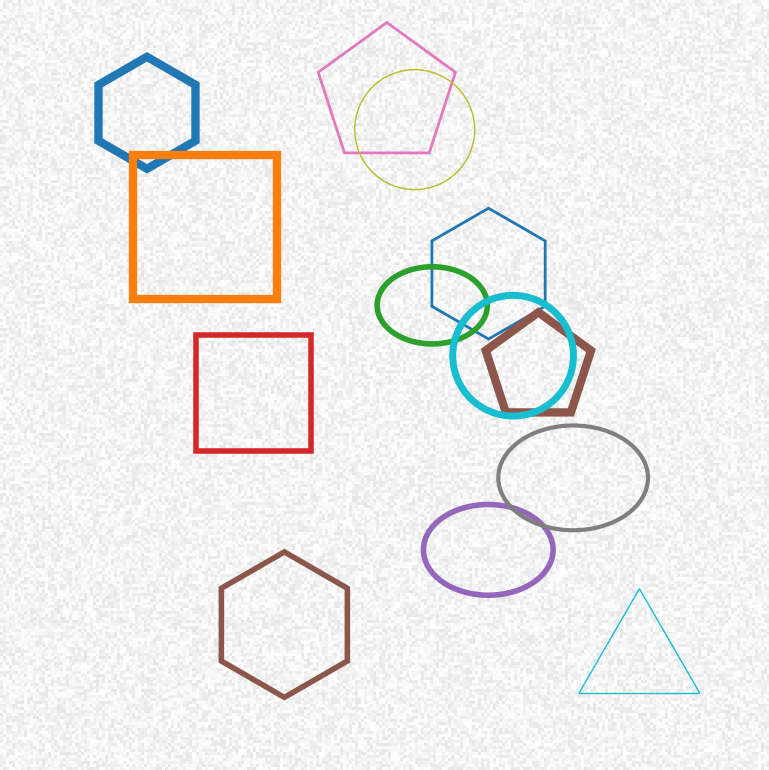[{"shape": "hexagon", "thickness": 3, "radius": 0.36, "center": [0.191, 0.853]}, {"shape": "hexagon", "thickness": 1, "radius": 0.42, "center": [0.634, 0.645]}, {"shape": "square", "thickness": 3, "radius": 0.47, "center": [0.266, 0.705]}, {"shape": "oval", "thickness": 2, "radius": 0.36, "center": [0.561, 0.603]}, {"shape": "square", "thickness": 2, "radius": 0.37, "center": [0.329, 0.49]}, {"shape": "oval", "thickness": 2, "radius": 0.42, "center": [0.634, 0.286]}, {"shape": "hexagon", "thickness": 2, "radius": 0.47, "center": [0.369, 0.189]}, {"shape": "pentagon", "thickness": 3, "radius": 0.36, "center": [0.699, 0.523]}, {"shape": "pentagon", "thickness": 1, "radius": 0.47, "center": [0.502, 0.877]}, {"shape": "oval", "thickness": 1.5, "radius": 0.49, "center": [0.744, 0.379]}, {"shape": "circle", "thickness": 0.5, "radius": 0.39, "center": [0.539, 0.832]}, {"shape": "circle", "thickness": 2.5, "radius": 0.39, "center": [0.666, 0.538]}, {"shape": "triangle", "thickness": 0.5, "radius": 0.45, "center": [0.83, 0.145]}]